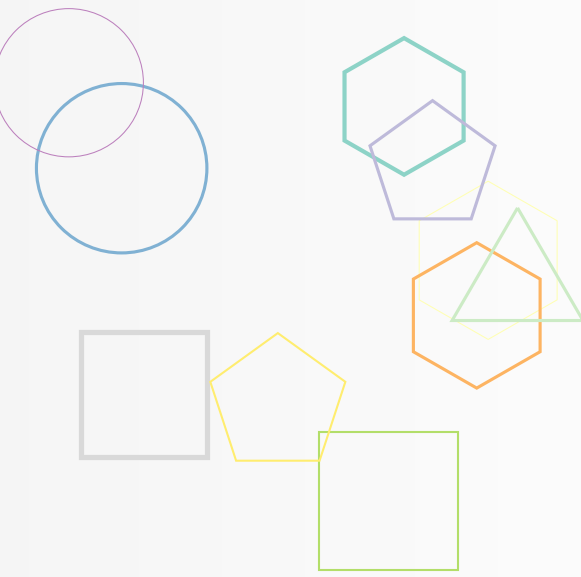[{"shape": "hexagon", "thickness": 2, "radius": 0.59, "center": [0.695, 0.815]}, {"shape": "hexagon", "thickness": 0.5, "radius": 0.68, "center": [0.84, 0.548]}, {"shape": "pentagon", "thickness": 1.5, "radius": 0.57, "center": [0.744, 0.712]}, {"shape": "circle", "thickness": 1.5, "radius": 0.73, "center": [0.209, 0.708]}, {"shape": "hexagon", "thickness": 1.5, "radius": 0.63, "center": [0.82, 0.453]}, {"shape": "square", "thickness": 1, "radius": 0.6, "center": [0.668, 0.132]}, {"shape": "square", "thickness": 2.5, "radius": 0.54, "center": [0.248, 0.316]}, {"shape": "circle", "thickness": 0.5, "radius": 0.64, "center": [0.118, 0.856]}, {"shape": "triangle", "thickness": 1.5, "radius": 0.65, "center": [0.89, 0.509]}, {"shape": "pentagon", "thickness": 1, "radius": 0.61, "center": [0.478, 0.3]}]